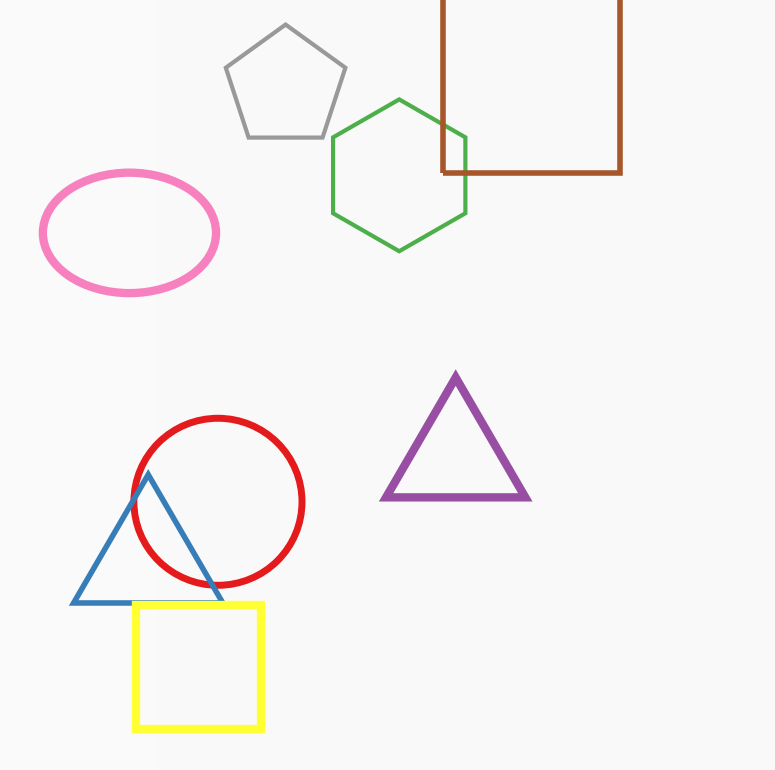[{"shape": "circle", "thickness": 2.5, "radius": 0.54, "center": [0.281, 0.348]}, {"shape": "triangle", "thickness": 2, "radius": 0.56, "center": [0.191, 0.272]}, {"shape": "hexagon", "thickness": 1.5, "radius": 0.49, "center": [0.515, 0.772]}, {"shape": "triangle", "thickness": 3, "radius": 0.52, "center": [0.588, 0.406]}, {"shape": "square", "thickness": 3, "radius": 0.41, "center": [0.256, 0.134]}, {"shape": "square", "thickness": 2, "radius": 0.57, "center": [0.686, 0.889]}, {"shape": "oval", "thickness": 3, "radius": 0.56, "center": [0.167, 0.698]}, {"shape": "pentagon", "thickness": 1.5, "radius": 0.41, "center": [0.369, 0.887]}]